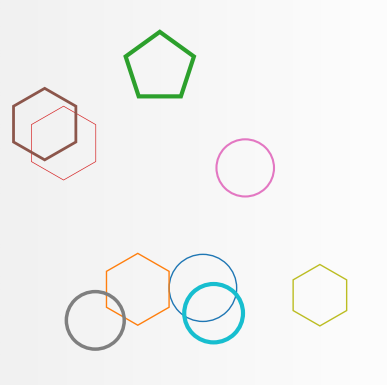[{"shape": "circle", "thickness": 1, "radius": 0.44, "center": [0.524, 0.252]}, {"shape": "hexagon", "thickness": 1, "radius": 0.47, "center": [0.356, 0.249]}, {"shape": "pentagon", "thickness": 3, "radius": 0.46, "center": [0.412, 0.825]}, {"shape": "hexagon", "thickness": 0.5, "radius": 0.48, "center": [0.164, 0.628]}, {"shape": "hexagon", "thickness": 2, "radius": 0.46, "center": [0.115, 0.678]}, {"shape": "circle", "thickness": 1.5, "radius": 0.37, "center": [0.633, 0.564]}, {"shape": "circle", "thickness": 2.5, "radius": 0.37, "center": [0.246, 0.168]}, {"shape": "hexagon", "thickness": 1, "radius": 0.4, "center": [0.826, 0.233]}, {"shape": "circle", "thickness": 3, "radius": 0.38, "center": [0.551, 0.187]}]